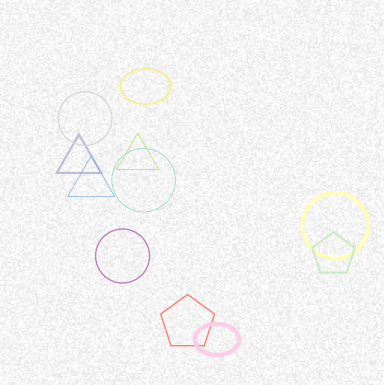[{"shape": "circle", "thickness": 0.5, "radius": 0.41, "center": [0.373, 0.532]}, {"shape": "circle", "thickness": 2.5, "radius": 0.43, "center": [0.871, 0.414]}, {"shape": "triangle", "thickness": 1.5, "radius": 0.33, "center": [0.205, 0.584]}, {"shape": "pentagon", "thickness": 1, "radius": 0.37, "center": [0.487, 0.162]}, {"shape": "triangle", "thickness": 0.5, "radius": 0.35, "center": [0.237, 0.525]}, {"shape": "triangle", "thickness": 0.5, "radius": 0.32, "center": [0.358, 0.591]}, {"shape": "oval", "thickness": 3, "radius": 0.29, "center": [0.563, 0.118]}, {"shape": "circle", "thickness": 1, "radius": 0.35, "center": [0.221, 0.692]}, {"shape": "circle", "thickness": 1, "radius": 0.35, "center": [0.318, 0.335]}, {"shape": "pentagon", "thickness": 1.5, "radius": 0.29, "center": [0.866, 0.339]}, {"shape": "oval", "thickness": 1, "radius": 0.33, "center": [0.378, 0.775]}]